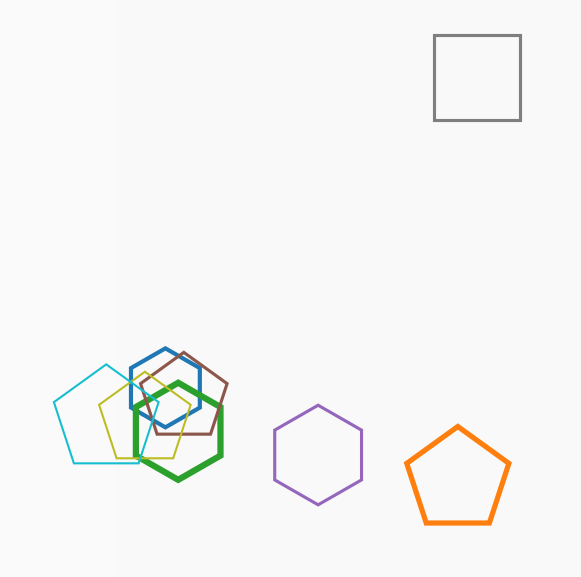[{"shape": "hexagon", "thickness": 2, "radius": 0.34, "center": [0.285, 0.328]}, {"shape": "pentagon", "thickness": 2.5, "radius": 0.46, "center": [0.788, 0.168]}, {"shape": "hexagon", "thickness": 3, "radius": 0.42, "center": [0.307, 0.252]}, {"shape": "hexagon", "thickness": 1.5, "radius": 0.43, "center": [0.547, 0.211]}, {"shape": "pentagon", "thickness": 1.5, "radius": 0.39, "center": [0.316, 0.311]}, {"shape": "square", "thickness": 1.5, "radius": 0.37, "center": [0.821, 0.865]}, {"shape": "pentagon", "thickness": 1, "radius": 0.41, "center": [0.249, 0.273]}, {"shape": "pentagon", "thickness": 1, "radius": 0.47, "center": [0.183, 0.273]}]